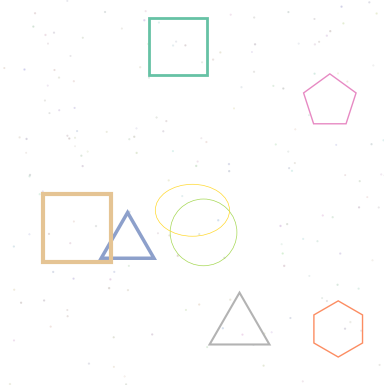[{"shape": "square", "thickness": 2, "radius": 0.38, "center": [0.462, 0.879]}, {"shape": "hexagon", "thickness": 1, "radius": 0.36, "center": [0.878, 0.146]}, {"shape": "triangle", "thickness": 2.5, "radius": 0.4, "center": [0.331, 0.369]}, {"shape": "pentagon", "thickness": 1, "radius": 0.36, "center": [0.857, 0.736]}, {"shape": "circle", "thickness": 0.5, "radius": 0.43, "center": [0.529, 0.396]}, {"shape": "oval", "thickness": 0.5, "radius": 0.48, "center": [0.5, 0.454]}, {"shape": "square", "thickness": 3, "radius": 0.44, "center": [0.201, 0.408]}, {"shape": "triangle", "thickness": 1.5, "radius": 0.45, "center": [0.622, 0.15]}]